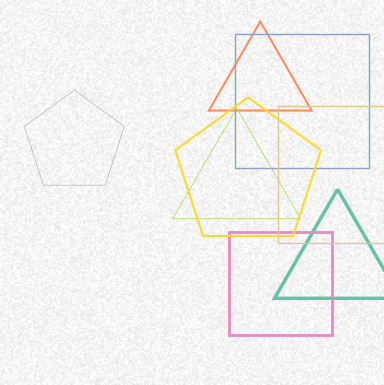[{"shape": "triangle", "thickness": 2.5, "radius": 0.95, "center": [0.877, 0.32]}, {"shape": "triangle", "thickness": 1.5, "radius": 0.77, "center": [0.676, 0.79]}, {"shape": "square", "thickness": 1, "radius": 0.87, "center": [0.783, 0.738]}, {"shape": "square", "thickness": 2, "radius": 0.67, "center": [0.728, 0.263]}, {"shape": "triangle", "thickness": 0.5, "radius": 0.96, "center": [0.615, 0.528]}, {"shape": "pentagon", "thickness": 1.5, "radius": 1.0, "center": [0.645, 0.548]}, {"shape": "square", "thickness": 1, "radius": 0.89, "center": [0.9, 0.548]}, {"shape": "pentagon", "thickness": 0.5, "radius": 0.68, "center": [0.193, 0.629]}]